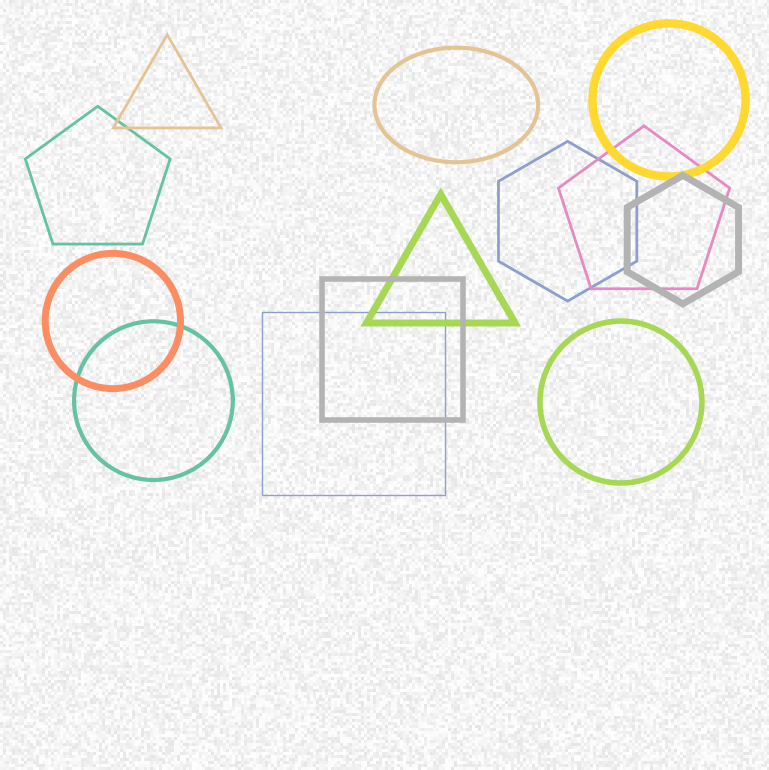[{"shape": "circle", "thickness": 1.5, "radius": 0.52, "center": [0.199, 0.48]}, {"shape": "pentagon", "thickness": 1, "radius": 0.49, "center": [0.127, 0.763]}, {"shape": "circle", "thickness": 2.5, "radius": 0.44, "center": [0.147, 0.583]}, {"shape": "square", "thickness": 0.5, "radius": 0.59, "center": [0.459, 0.476]}, {"shape": "hexagon", "thickness": 1, "radius": 0.52, "center": [0.737, 0.713]}, {"shape": "pentagon", "thickness": 1, "radius": 0.58, "center": [0.836, 0.72]}, {"shape": "circle", "thickness": 2, "radius": 0.53, "center": [0.806, 0.478]}, {"shape": "triangle", "thickness": 2.5, "radius": 0.56, "center": [0.572, 0.636]}, {"shape": "circle", "thickness": 3, "radius": 0.5, "center": [0.869, 0.87]}, {"shape": "triangle", "thickness": 1, "radius": 0.4, "center": [0.217, 0.874]}, {"shape": "oval", "thickness": 1.5, "radius": 0.53, "center": [0.593, 0.864]}, {"shape": "hexagon", "thickness": 2.5, "radius": 0.42, "center": [0.887, 0.689]}, {"shape": "square", "thickness": 2, "radius": 0.46, "center": [0.51, 0.546]}]